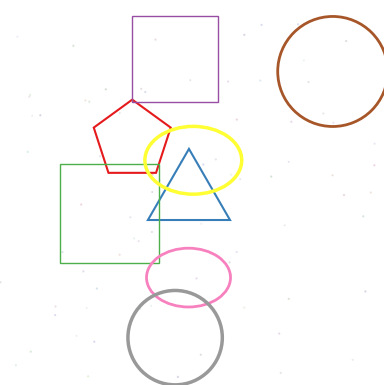[{"shape": "pentagon", "thickness": 1.5, "radius": 0.53, "center": [0.343, 0.636]}, {"shape": "triangle", "thickness": 1.5, "radius": 0.62, "center": [0.491, 0.49]}, {"shape": "square", "thickness": 1, "radius": 0.64, "center": [0.284, 0.446]}, {"shape": "square", "thickness": 1, "radius": 0.56, "center": [0.454, 0.847]}, {"shape": "oval", "thickness": 2.5, "radius": 0.63, "center": [0.502, 0.584]}, {"shape": "circle", "thickness": 2, "radius": 0.71, "center": [0.864, 0.814]}, {"shape": "oval", "thickness": 2, "radius": 0.55, "center": [0.49, 0.279]}, {"shape": "circle", "thickness": 2.5, "radius": 0.61, "center": [0.455, 0.123]}]